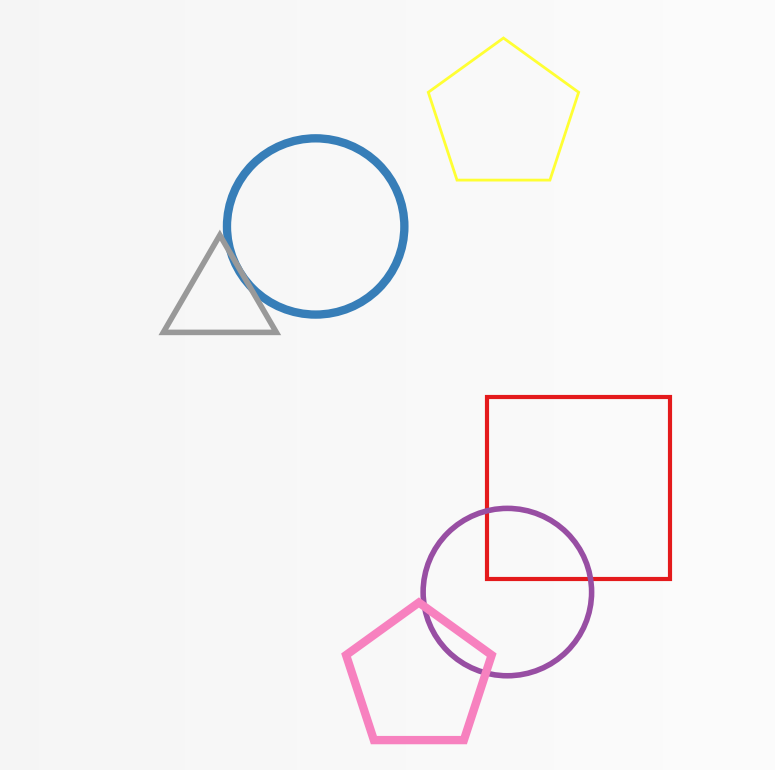[{"shape": "square", "thickness": 1.5, "radius": 0.59, "center": [0.747, 0.367]}, {"shape": "circle", "thickness": 3, "radius": 0.57, "center": [0.407, 0.706]}, {"shape": "circle", "thickness": 2, "radius": 0.54, "center": [0.655, 0.231]}, {"shape": "pentagon", "thickness": 1, "radius": 0.51, "center": [0.65, 0.849]}, {"shape": "pentagon", "thickness": 3, "radius": 0.49, "center": [0.54, 0.119]}, {"shape": "triangle", "thickness": 2, "radius": 0.42, "center": [0.284, 0.61]}]